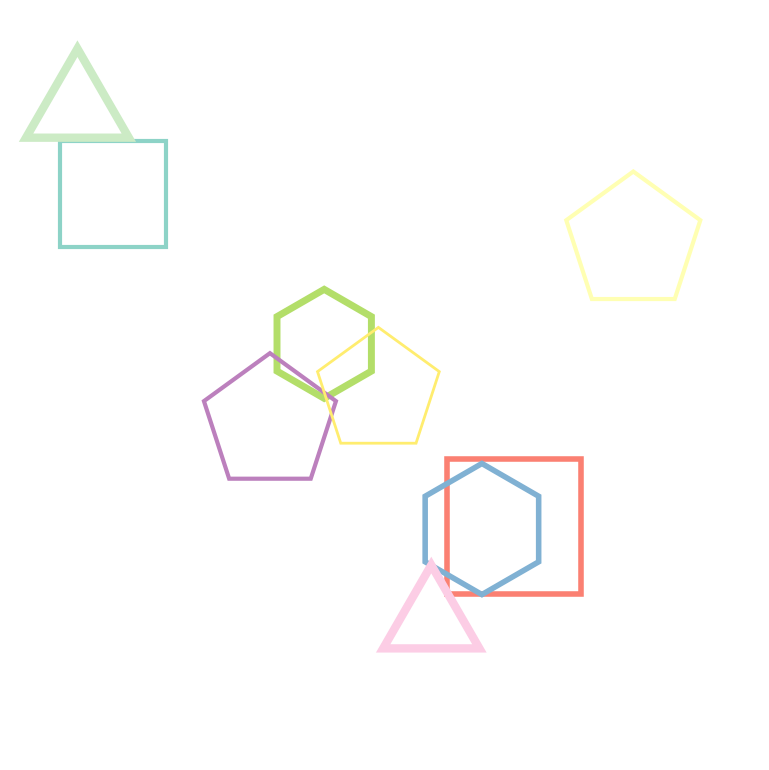[{"shape": "square", "thickness": 1.5, "radius": 0.34, "center": [0.147, 0.748]}, {"shape": "pentagon", "thickness": 1.5, "radius": 0.46, "center": [0.822, 0.686]}, {"shape": "square", "thickness": 2, "radius": 0.44, "center": [0.667, 0.316]}, {"shape": "hexagon", "thickness": 2, "radius": 0.43, "center": [0.626, 0.313]}, {"shape": "hexagon", "thickness": 2.5, "radius": 0.35, "center": [0.421, 0.553]}, {"shape": "triangle", "thickness": 3, "radius": 0.36, "center": [0.56, 0.194]}, {"shape": "pentagon", "thickness": 1.5, "radius": 0.45, "center": [0.351, 0.451]}, {"shape": "triangle", "thickness": 3, "radius": 0.39, "center": [0.101, 0.86]}, {"shape": "pentagon", "thickness": 1, "radius": 0.42, "center": [0.491, 0.492]}]